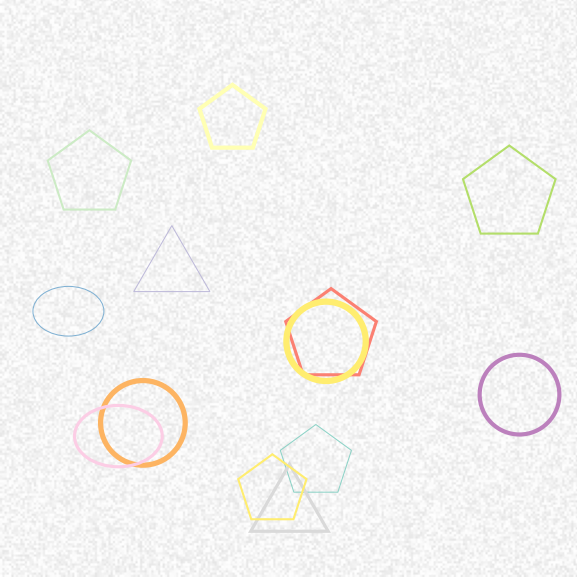[{"shape": "pentagon", "thickness": 0.5, "radius": 0.32, "center": [0.547, 0.199]}, {"shape": "pentagon", "thickness": 2, "radius": 0.3, "center": [0.403, 0.792]}, {"shape": "triangle", "thickness": 0.5, "radius": 0.38, "center": [0.298, 0.532]}, {"shape": "pentagon", "thickness": 1.5, "radius": 0.41, "center": [0.573, 0.417]}, {"shape": "oval", "thickness": 0.5, "radius": 0.31, "center": [0.118, 0.46]}, {"shape": "circle", "thickness": 2.5, "radius": 0.37, "center": [0.247, 0.267]}, {"shape": "pentagon", "thickness": 1, "radius": 0.42, "center": [0.882, 0.663]}, {"shape": "oval", "thickness": 1.5, "radius": 0.38, "center": [0.205, 0.244]}, {"shape": "triangle", "thickness": 1.5, "radius": 0.39, "center": [0.501, 0.118]}, {"shape": "circle", "thickness": 2, "radius": 0.35, "center": [0.9, 0.316]}, {"shape": "pentagon", "thickness": 1, "radius": 0.38, "center": [0.155, 0.698]}, {"shape": "pentagon", "thickness": 1, "radius": 0.31, "center": [0.472, 0.15]}, {"shape": "circle", "thickness": 3, "radius": 0.34, "center": [0.565, 0.408]}]